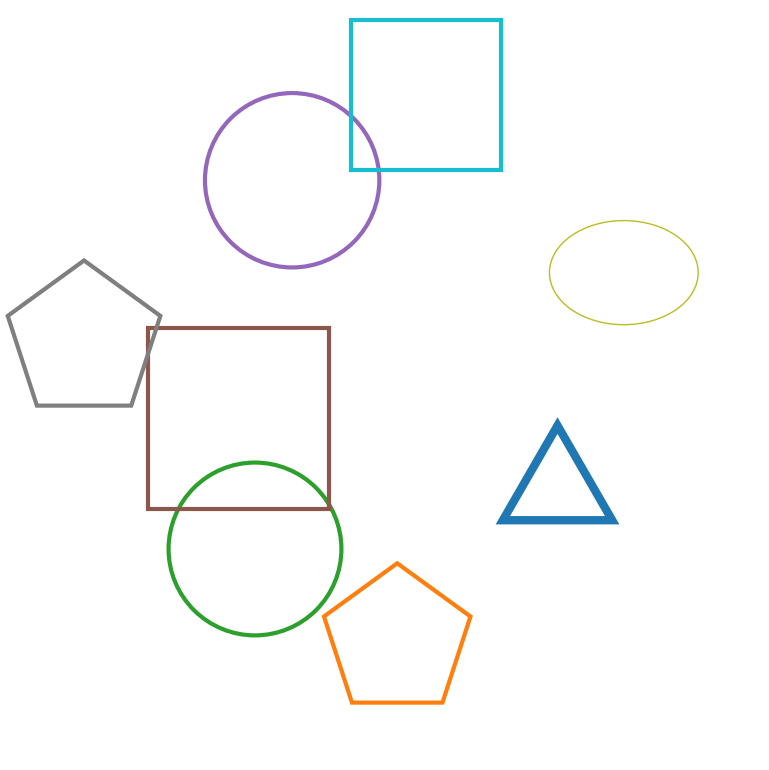[{"shape": "triangle", "thickness": 3, "radius": 0.41, "center": [0.724, 0.365]}, {"shape": "pentagon", "thickness": 1.5, "radius": 0.5, "center": [0.516, 0.168]}, {"shape": "circle", "thickness": 1.5, "radius": 0.56, "center": [0.331, 0.287]}, {"shape": "circle", "thickness": 1.5, "radius": 0.57, "center": [0.379, 0.766]}, {"shape": "square", "thickness": 1.5, "radius": 0.59, "center": [0.31, 0.457]}, {"shape": "pentagon", "thickness": 1.5, "radius": 0.52, "center": [0.109, 0.558]}, {"shape": "oval", "thickness": 0.5, "radius": 0.48, "center": [0.81, 0.646]}, {"shape": "square", "thickness": 1.5, "radius": 0.49, "center": [0.553, 0.877]}]